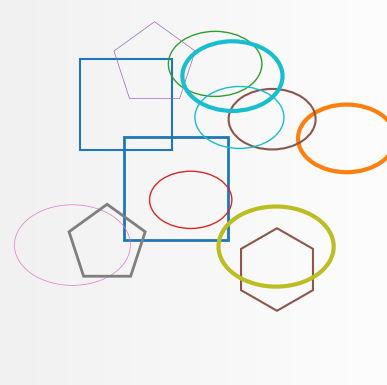[{"shape": "square", "thickness": 1.5, "radius": 0.59, "center": [0.325, 0.728]}, {"shape": "square", "thickness": 2, "radius": 0.67, "center": [0.454, 0.511]}, {"shape": "oval", "thickness": 3, "radius": 0.63, "center": [0.895, 0.641]}, {"shape": "oval", "thickness": 1, "radius": 0.6, "center": [0.555, 0.834]}, {"shape": "oval", "thickness": 1, "radius": 0.53, "center": [0.492, 0.481]}, {"shape": "pentagon", "thickness": 0.5, "radius": 0.55, "center": [0.399, 0.833]}, {"shape": "oval", "thickness": 1.5, "radius": 0.56, "center": [0.702, 0.69]}, {"shape": "hexagon", "thickness": 1.5, "radius": 0.54, "center": [0.715, 0.3]}, {"shape": "oval", "thickness": 0.5, "radius": 0.75, "center": [0.187, 0.363]}, {"shape": "pentagon", "thickness": 2, "radius": 0.52, "center": [0.276, 0.366]}, {"shape": "oval", "thickness": 3, "radius": 0.74, "center": [0.712, 0.36]}, {"shape": "oval", "thickness": 1, "radius": 0.57, "center": [0.618, 0.695]}, {"shape": "oval", "thickness": 3, "radius": 0.65, "center": [0.6, 0.802]}]